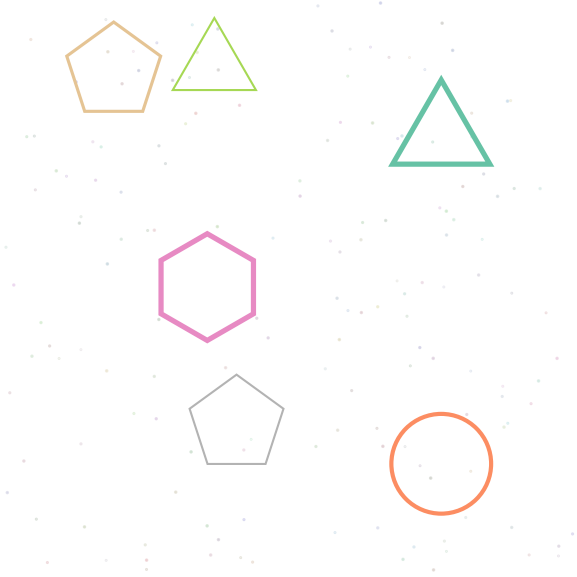[{"shape": "triangle", "thickness": 2.5, "radius": 0.49, "center": [0.764, 0.763]}, {"shape": "circle", "thickness": 2, "radius": 0.43, "center": [0.764, 0.196]}, {"shape": "hexagon", "thickness": 2.5, "radius": 0.46, "center": [0.359, 0.502]}, {"shape": "triangle", "thickness": 1, "radius": 0.42, "center": [0.371, 0.885]}, {"shape": "pentagon", "thickness": 1.5, "radius": 0.43, "center": [0.197, 0.875]}, {"shape": "pentagon", "thickness": 1, "radius": 0.43, "center": [0.41, 0.265]}]